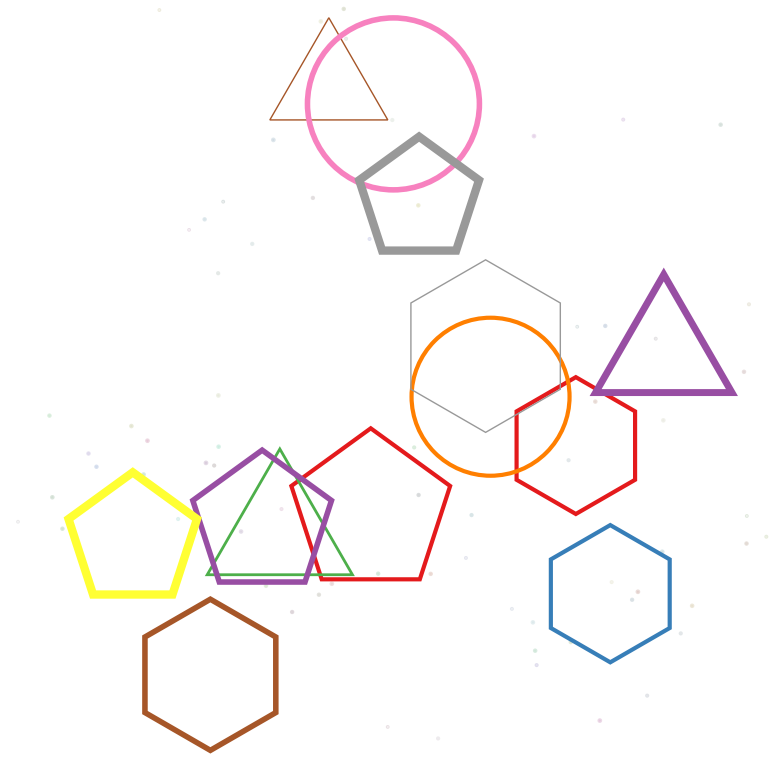[{"shape": "hexagon", "thickness": 1.5, "radius": 0.44, "center": [0.748, 0.421]}, {"shape": "pentagon", "thickness": 1.5, "radius": 0.54, "center": [0.481, 0.335]}, {"shape": "hexagon", "thickness": 1.5, "radius": 0.45, "center": [0.793, 0.229]}, {"shape": "triangle", "thickness": 1, "radius": 0.54, "center": [0.363, 0.308]}, {"shape": "triangle", "thickness": 2.5, "radius": 0.51, "center": [0.862, 0.541]}, {"shape": "pentagon", "thickness": 2, "radius": 0.47, "center": [0.34, 0.321]}, {"shape": "circle", "thickness": 1.5, "radius": 0.51, "center": [0.637, 0.485]}, {"shape": "pentagon", "thickness": 3, "radius": 0.44, "center": [0.172, 0.299]}, {"shape": "triangle", "thickness": 0.5, "radius": 0.44, "center": [0.427, 0.888]}, {"shape": "hexagon", "thickness": 2, "radius": 0.49, "center": [0.273, 0.124]}, {"shape": "circle", "thickness": 2, "radius": 0.56, "center": [0.511, 0.865]}, {"shape": "hexagon", "thickness": 0.5, "radius": 0.56, "center": [0.631, 0.551]}, {"shape": "pentagon", "thickness": 3, "radius": 0.41, "center": [0.544, 0.741]}]